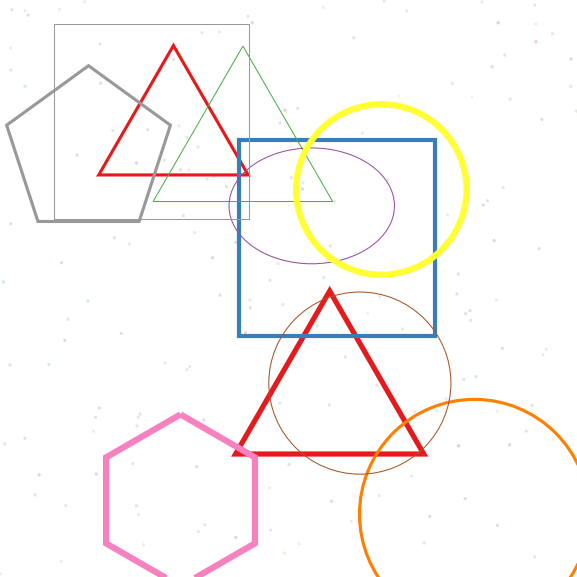[{"shape": "triangle", "thickness": 2.5, "radius": 0.94, "center": [0.571, 0.307]}, {"shape": "triangle", "thickness": 1.5, "radius": 0.75, "center": [0.3, 0.771]}, {"shape": "square", "thickness": 2, "radius": 0.85, "center": [0.583, 0.587]}, {"shape": "triangle", "thickness": 0.5, "radius": 0.9, "center": [0.421, 0.74]}, {"shape": "oval", "thickness": 0.5, "radius": 0.72, "center": [0.54, 0.643]}, {"shape": "circle", "thickness": 1.5, "radius": 0.99, "center": [0.821, 0.109]}, {"shape": "circle", "thickness": 3, "radius": 0.74, "center": [0.66, 0.671]}, {"shape": "circle", "thickness": 0.5, "radius": 0.79, "center": [0.623, 0.336]}, {"shape": "hexagon", "thickness": 3, "radius": 0.74, "center": [0.313, 0.133]}, {"shape": "square", "thickness": 0.5, "radius": 0.84, "center": [0.262, 0.789]}, {"shape": "pentagon", "thickness": 1.5, "radius": 0.75, "center": [0.153, 0.736]}]